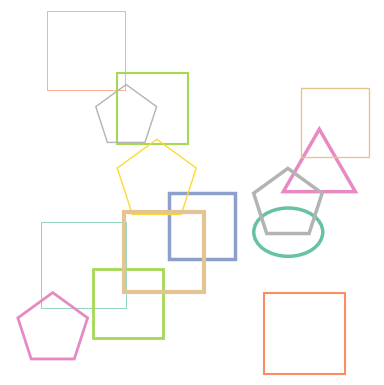[{"shape": "square", "thickness": 0.5, "radius": 0.55, "center": [0.217, 0.311]}, {"shape": "oval", "thickness": 2.5, "radius": 0.45, "center": [0.749, 0.397]}, {"shape": "square", "thickness": 1.5, "radius": 0.53, "center": [0.79, 0.134]}, {"shape": "square", "thickness": 0.5, "radius": 0.51, "center": [0.223, 0.868]}, {"shape": "square", "thickness": 2.5, "radius": 0.42, "center": [0.524, 0.413]}, {"shape": "triangle", "thickness": 2.5, "radius": 0.54, "center": [0.829, 0.556]}, {"shape": "pentagon", "thickness": 2, "radius": 0.48, "center": [0.137, 0.145]}, {"shape": "square", "thickness": 1.5, "radius": 0.46, "center": [0.396, 0.718]}, {"shape": "square", "thickness": 2, "radius": 0.45, "center": [0.333, 0.212]}, {"shape": "pentagon", "thickness": 1, "radius": 0.54, "center": [0.407, 0.53]}, {"shape": "square", "thickness": 1, "radius": 0.45, "center": [0.87, 0.682]}, {"shape": "square", "thickness": 3, "radius": 0.52, "center": [0.425, 0.345]}, {"shape": "pentagon", "thickness": 1, "radius": 0.42, "center": [0.328, 0.697]}, {"shape": "pentagon", "thickness": 2.5, "radius": 0.47, "center": [0.748, 0.469]}]